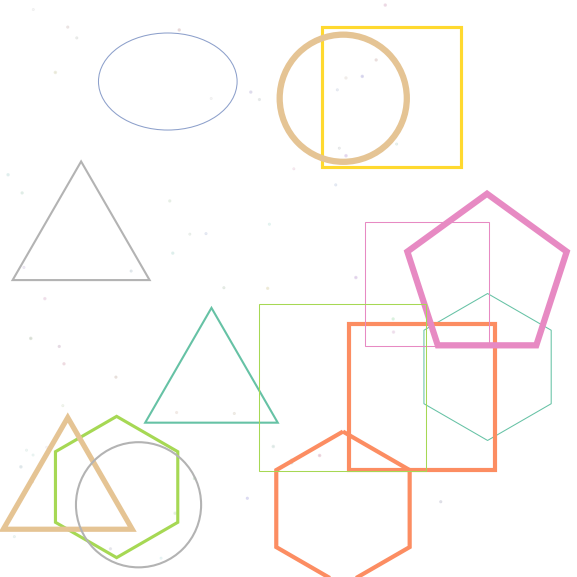[{"shape": "triangle", "thickness": 1, "radius": 0.66, "center": [0.366, 0.333]}, {"shape": "hexagon", "thickness": 0.5, "radius": 0.64, "center": [0.844, 0.364]}, {"shape": "hexagon", "thickness": 2, "radius": 0.67, "center": [0.594, 0.118]}, {"shape": "square", "thickness": 2, "radius": 0.63, "center": [0.731, 0.311]}, {"shape": "oval", "thickness": 0.5, "radius": 0.6, "center": [0.291, 0.858]}, {"shape": "square", "thickness": 0.5, "radius": 0.54, "center": [0.739, 0.507]}, {"shape": "pentagon", "thickness": 3, "radius": 0.73, "center": [0.843, 0.519]}, {"shape": "square", "thickness": 0.5, "radius": 0.72, "center": [0.593, 0.328]}, {"shape": "hexagon", "thickness": 1.5, "radius": 0.61, "center": [0.202, 0.156]}, {"shape": "square", "thickness": 1.5, "radius": 0.6, "center": [0.678, 0.831]}, {"shape": "triangle", "thickness": 2.5, "radius": 0.64, "center": [0.117, 0.147]}, {"shape": "circle", "thickness": 3, "radius": 0.55, "center": [0.594, 0.829]}, {"shape": "triangle", "thickness": 1, "radius": 0.68, "center": [0.14, 0.583]}, {"shape": "circle", "thickness": 1, "radius": 0.54, "center": [0.24, 0.125]}]